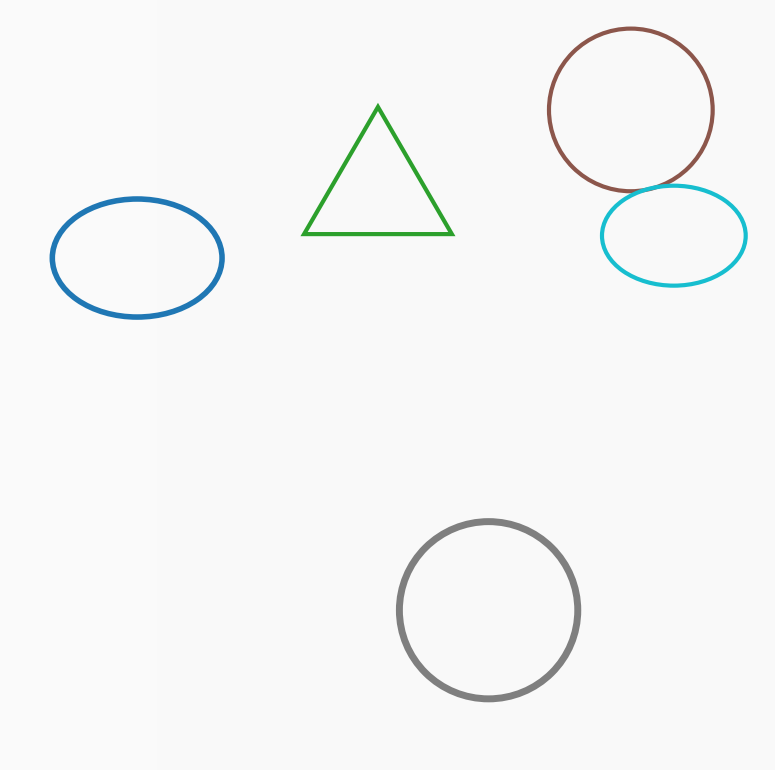[{"shape": "oval", "thickness": 2, "radius": 0.55, "center": [0.177, 0.665]}, {"shape": "triangle", "thickness": 1.5, "radius": 0.55, "center": [0.488, 0.751]}, {"shape": "circle", "thickness": 1.5, "radius": 0.53, "center": [0.814, 0.857]}, {"shape": "circle", "thickness": 2.5, "radius": 0.58, "center": [0.63, 0.207]}, {"shape": "oval", "thickness": 1.5, "radius": 0.46, "center": [0.869, 0.694]}]